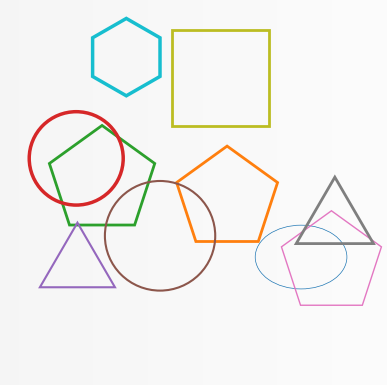[{"shape": "oval", "thickness": 0.5, "radius": 0.59, "center": [0.777, 0.332]}, {"shape": "pentagon", "thickness": 2, "radius": 0.68, "center": [0.586, 0.484]}, {"shape": "pentagon", "thickness": 2, "radius": 0.71, "center": [0.263, 0.531]}, {"shape": "circle", "thickness": 2.5, "radius": 0.61, "center": [0.197, 0.589]}, {"shape": "triangle", "thickness": 1.5, "radius": 0.56, "center": [0.2, 0.31]}, {"shape": "circle", "thickness": 1.5, "radius": 0.71, "center": [0.413, 0.388]}, {"shape": "pentagon", "thickness": 1, "radius": 0.68, "center": [0.855, 0.317]}, {"shape": "triangle", "thickness": 2, "radius": 0.58, "center": [0.864, 0.425]}, {"shape": "square", "thickness": 2, "radius": 0.63, "center": [0.57, 0.798]}, {"shape": "hexagon", "thickness": 2.5, "radius": 0.5, "center": [0.326, 0.852]}]